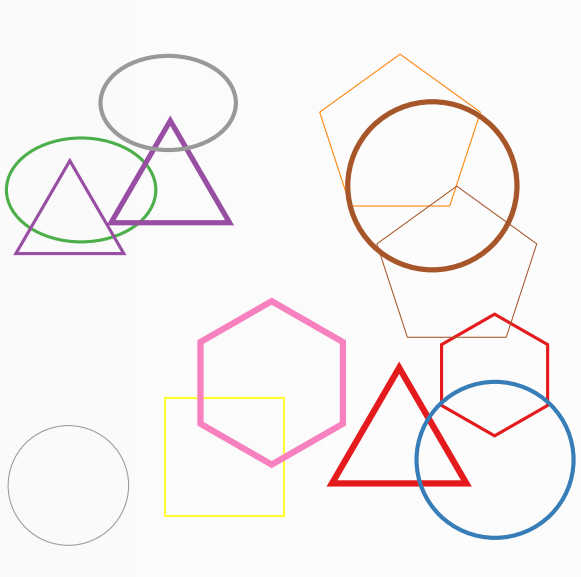[{"shape": "hexagon", "thickness": 1.5, "radius": 0.53, "center": [0.851, 0.35]}, {"shape": "triangle", "thickness": 3, "radius": 0.67, "center": [0.687, 0.229]}, {"shape": "circle", "thickness": 2, "radius": 0.68, "center": [0.852, 0.203]}, {"shape": "oval", "thickness": 1.5, "radius": 0.64, "center": [0.14, 0.67]}, {"shape": "triangle", "thickness": 1.5, "radius": 0.54, "center": [0.12, 0.614]}, {"shape": "triangle", "thickness": 2.5, "radius": 0.59, "center": [0.293, 0.672]}, {"shape": "pentagon", "thickness": 0.5, "radius": 0.73, "center": [0.688, 0.76]}, {"shape": "square", "thickness": 1, "radius": 0.51, "center": [0.386, 0.208]}, {"shape": "circle", "thickness": 2.5, "radius": 0.73, "center": [0.744, 0.677]}, {"shape": "pentagon", "thickness": 0.5, "radius": 0.72, "center": [0.786, 0.532]}, {"shape": "hexagon", "thickness": 3, "radius": 0.71, "center": [0.467, 0.336]}, {"shape": "circle", "thickness": 0.5, "radius": 0.52, "center": [0.118, 0.159]}, {"shape": "oval", "thickness": 2, "radius": 0.58, "center": [0.289, 0.821]}]